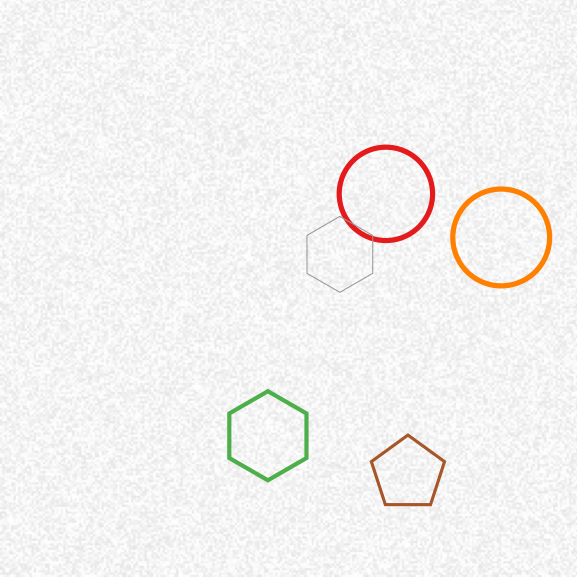[{"shape": "circle", "thickness": 2.5, "radius": 0.4, "center": [0.668, 0.663]}, {"shape": "hexagon", "thickness": 2, "radius": 0.39, "center": [0.464, 0.245]}, {"shape": "circle", "thickness": 2.5, "radius": 0.42, "center": [0.868, 0.588]}, {"shape": "pentagon", "thickness": 1.5, "radius": 0.33, "center": [0.706, 0.179]}, {"shape": "hexagon", "thickness": 0.5, "radius": 0.33, "center": [0.588, 0.559]}]